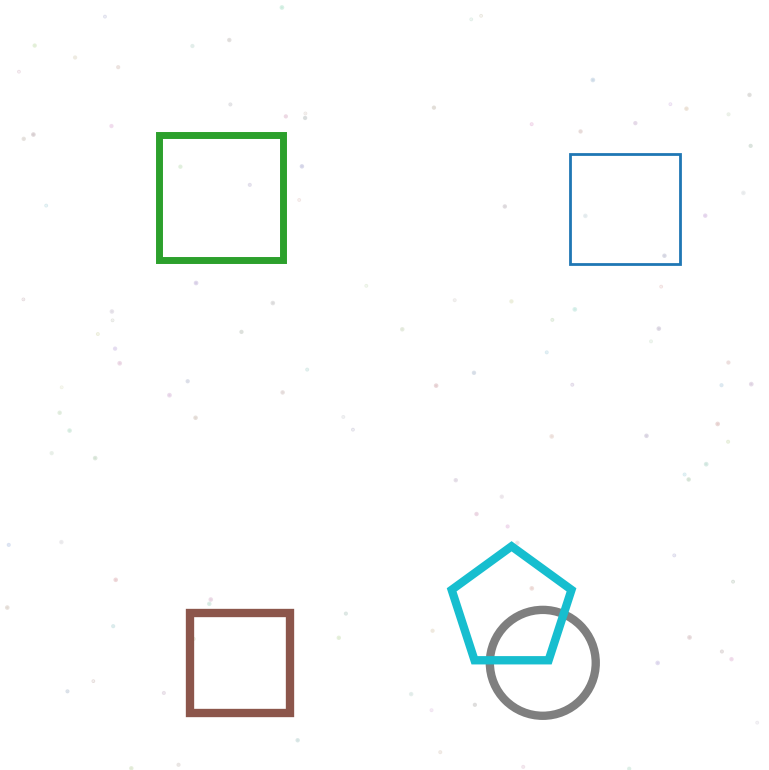[{"shape": "square", "thickness": 1, "radius": 0.36, "center": [0.812, 0.729]}, {"shape": "square", "thickness": 2.5, "radius": 0.4, "center": [0.287, 0.743]}, {"shape": "square", "thickness": 3, "radius": 0.32, "center": [0.312, 0.139]}, {"shape": "circle", "thickness": 3, "radius": 0.34, "center": [0.705, 0.139]}, {"shape": "pentagon", "thickness": 3, "radius": 0.41, "center": [0.664, 0.209]}]